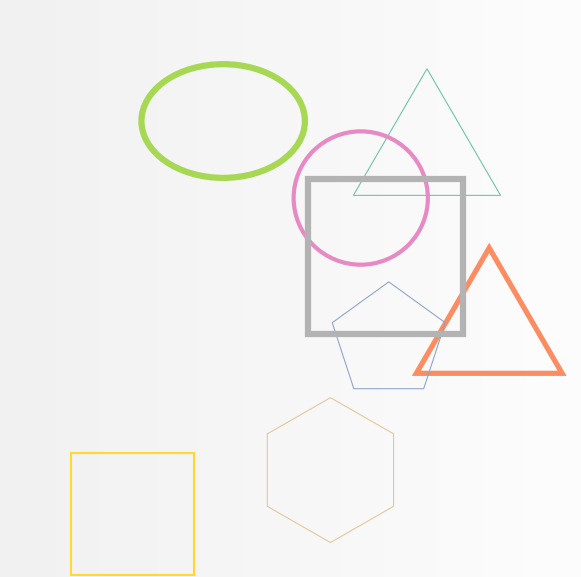[{"shape": "triangle", "thickness": 0.5, "radius": 0.73, "center": [0.735, 0.734]}, {"shape": "triangle", "thickness": 2.5, "radius": 0.72, "center": [0.842, 0.425]}, {"shape": "pentagon", "thickness": 0.5, "radius": 0.51, "center": [0.669, 0.409]}, {"shape": "circle", "thickness": 2, "radius": 0.58, "center": [0.621, 0.656]}, {"shape": "oval", "thickness": 3, "radius": 0.7, "center": [0.384, 0.79]}, {"shape": "square", "thickness": 1, "radius": 0.53, "center": [0.228, 0.109]}, {"shape": "hexagon", "thickness": 0.5, "radius": 0.63, "center": [0.568, 0.185]}, {"shape": "square", "thickness": 3, "radius": 0.67, "center": [0.664, 0.555]}]